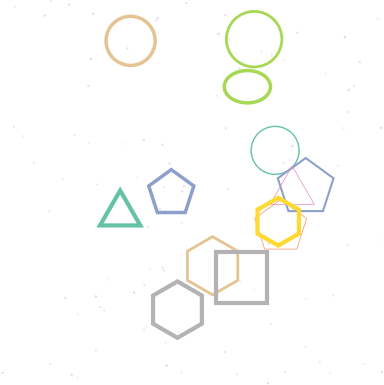[{"shape": "circle", "thickness": 1, "radius": 0.31, "center": [0.715, 0.609]}, {"shape": "triangle", "thickness": 3, "radius": 0.3, "center": [0.312, 0.445]}, {"shape": "pentagon", "thickness": 0.5, "radius": 0.35, "center": [0.729, 0.411]}, {"shape": "pentagon", "thickness": 1.5, "radius": 0.38, "center": [0.794, 0.513]}, {"shape": "pentagon", "thickness": 2.5, "radius": 0.31, "center": [0.445, 0.498]}, {"shape": "triangle", "thickness": 0.5, "radius": 0.33, "center": [0.759, 0.502]}, {"shape": "circle", "thickness": 2, "radius": 0.36, "center": [0.66, 0.898]}, {"shape": "oval", "thickness": 2.5, "radius": 0.3, "center": [0.643, 0.775]}, {"shape": "hexagon", "thickness": 3, "radius": 0.31, "center": [0.723, 0.424]}, {"shape": "hexagon", "thickness": 2, "radius": 0.38, "center": [0.552, 0.31]}, {"shape": "circle", "thickness": 2.5, "radius": 0.32, "center": [0.339, 0.894]}, {"shape": "square", "thickness": 3, "radius": 0.33, "center": [0.627, 0.279]}, {"shape": "hexagon", "thickness": 3, "radius": 0.37, "center": [0.461, 0.196]}]